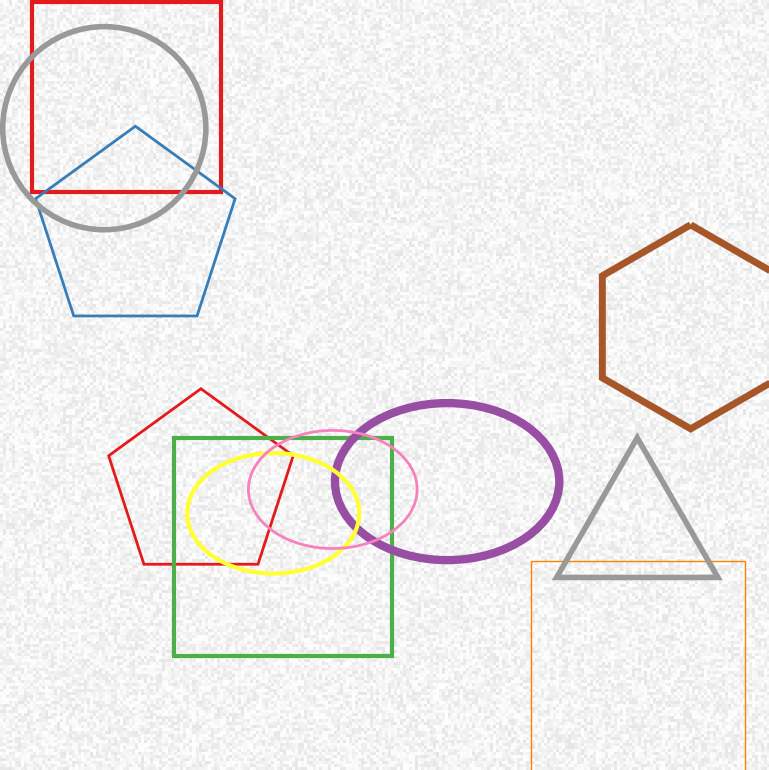[{"shape": "square", "thickness": 1.5, "radius": 0.61, "center": [0.164, 0.874]}, {"shape": "pentagon", "thickness": 1, "radius": 0.63, "center": [0.261, 0.369]}, {"shape": "pentagon", "thickness": 1, "radius": 0.68, "center": [0.176, 0.7]}, {"shape": "square", "thickness": 1.5, "radius": 0.71, "center": [0.368, 0.289]}, {"shape": "oval", "thickness": 3, "radius": 0.73, "center": [0.581, 0.375]}, {"shape": "square", "thickness": 0.5, "radius": 0.7, "center": [0.829, 0.132]}, {"shape": "oval", "thickness": 1.5, "radius": 0.56, "center": [0.355, 0.333]}, {"shape": "hexagon", "thickness": 2.5, "radius": 0.66, "center": [0.897, 0.576]}, {"shape": "oval", "thickness": 1, "radius": 0.55, "center": [0.432, 0.364]}, {"shape": "circle", "thickness": 2, "radius": 0.66, "center": [0.135, 0.834]}, {"shape": "triangle", "thickness": 2, "radius": 0.6, "center": [0.828, 0.311]}]